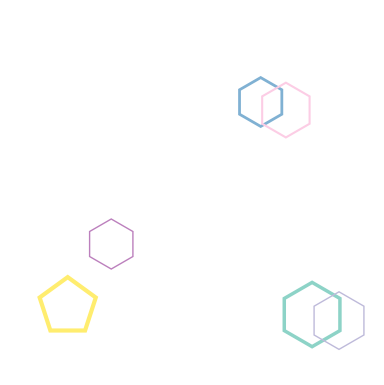[{"shape": "hexagon", "thickness": 2.5, "radius": 0.42, "center": [0.811, 0.183]}, {"shape": "hexagon", "thickness": 1, "radius": 0.37, "center": [0.881, 0.167]}, {"shape": "hexagon", "thickness": 2, "radius": 0.32, "center": [0.677, 0.735]}, {"shape": "hexagon", "thickness": 1.5, "radius": 0.36, "center": [0.743, 0.714]}, {"shape": "hexagon", "thickness": 1, "radius": 0.32, "center": [0.289, 0.366]}, {"shape": "pentagon", "thickness": 3, "radius": 0.38, "center": [0.176, 0.204]}]